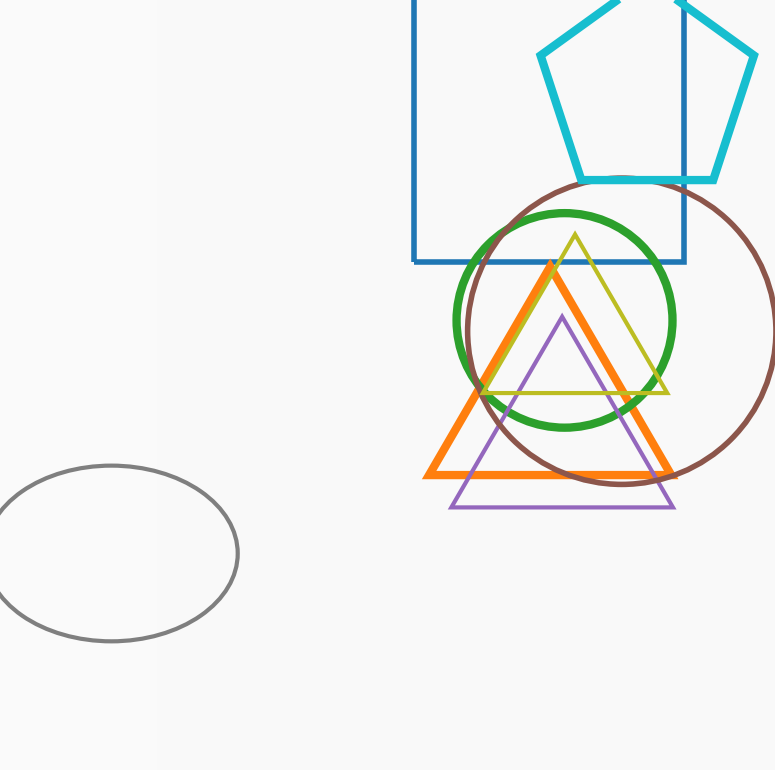[{"shape": "square", "thickness": 2, "radius": 0.87, "center": [0.708, 0.834]}, {"shape": "triangle", "thickness": 3, "radius": 0.9, "center": [0.71, 0.473]}, {"shape": "circle", "thickness": 3, "radius": 0.7, "center": [0.728, 0.584]}, {"shape": "triangle", "thickness": 1.5, "radius": 0.83, "center": [0.725, 0.424]}, {"shape": "circle", "thickness": 2, "radius": 0.99, "center": [0.802, 0.57]}, {"shape": "oval", "thickness": 1.5, "radius": 0.81, "center": [0.144, 0.281]}, {"shape": "triangle", "thickness": 1.5, "radius": 0.69, "center": [0.742, 0.558]}, {"shape": "pentagon", "thickness": 3, "radius": 0.72, "center": [0.835, 0.883]}]